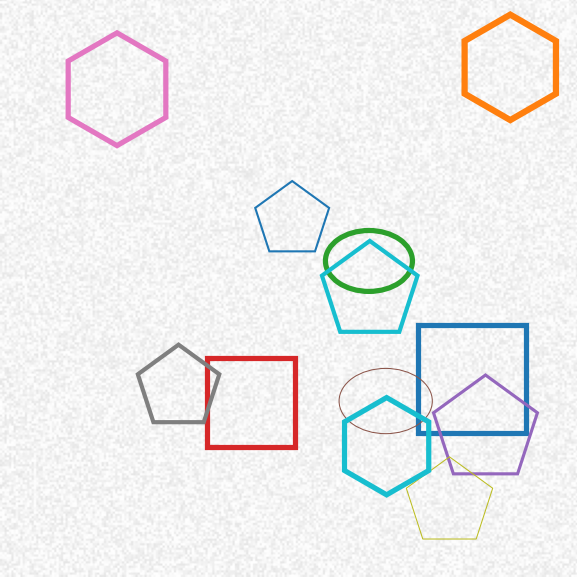[{"shape": "pentagon", "thickness": 1, "radius": 0.34, "center": [0.506, 0.618]}, {"shape": "square", "thickness": 2.5, "radius": 0.47, "center": [0.817, 0.342]}, {"shape": "hexagon", "thickness": 3, "radius": 0.46, "center": [0.884, 0.883]}, {"shape": "oval", "thickness": 2.5, "radius": 0.38, "center": [0.639, 0.547]}, {"shape": "square", "thickness": 2.5, "radius": 0.38, "center": [0.435, 0.302]}, {"shape": "pentagon", "thickness": 1.5, "radius": 0.47, "center": [0.841, 0.255]}, {"shape": "oval", "thickness": 0.5, "radius": 0.4, "center": [0.668, 0.305]}, {"shape": "hexagon", "thickness": 2.5, "radius": 0.49, "center": [0.203, 0.845]}, {"shape": "pentagon", "thickness": 2, "radius": 0.37, "center": [0.309, 0.328]}, {"shape": "pentagon", "thickness": 0.5, "radius": 0.39, "center": [0.778, 0.129]}, {"shape": "pentagon", "thickness": 2, "radius": 0.44, "center": [0.64, 0.495]}, {"shape": "hexagon", "thickness": 2.5, "radius": 0.42, "center": [0.669, 0.227]}]